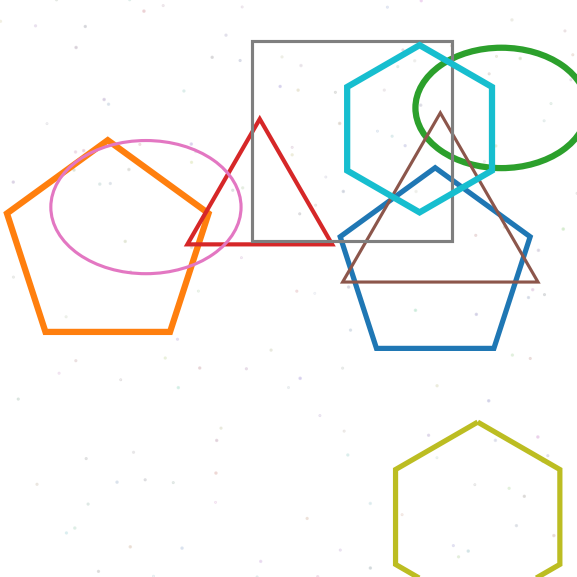[{"shape": "pentagon", "thickness": 2.5, "radius": 0.86, "center": [0.754, 0.536]}, {"shape": "pentagon", "thickness": 3, "radius": 0.92, "center": [0.187, 0.573]}, {"shape": "oval", "thickness": 3, "radius": 0.74, "center": [0.868, 0.812]}, {"shape": "triangle", "thickness": 2, "radius": 0.72, "center": [0.45, 0.648]}, {"shape": "triangle", "thickness": 1.5, "radius": 0.98, "center": [0.762, 0.608]}, {"shape": "oval", "thickness": 1.5, "radius": 0.82, "center": [0.253, 0.641]}, {"shape": "square", "thickness": 1.5, "radius": 0.87, "center": [0.61, 0.755]}, {"shape": "hexagon", "thickness": 2.5, "radius": 0.82, "center": [0.827, 0.104]}, {"shape": "hexagon", "thickness": 3, "radius": 0.72, "center": [0.727, 0.776]}]